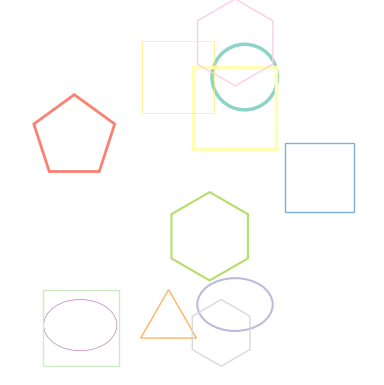[{"shape": "circle", "thickness": 2.5, "radius": 0.43, "center": [0.636, 0.8]}, {"shape": "square", "thickness": 2.5, "radius": 0.54, "center": [0.609, 0.719]}, {"shape": "oval", "thickness": 1.5, "radius": 0.49, "center": [0.61, 0.209]}, {"shape": "pentagon", "thickness": 2, "radius": 0.55, "center": [0.193, 0.644]}, {"shape": "square", "thickness": 1, "radius": 0.45, "center": [0.831, 0.539]}, {"shape": "triangle", "thickness": 1, "radius": 0.42, "center": [0.438, 0.164]}, {"shape": "hexagon", "thickness": 1.5, "radius": 0.57, "center": [0.545, 0.386]}, {"shape": "hexagon", "thickness": 1, "radius": 0.56, "center": [0.611, 0.89]}, {"shape": "hexagon", "thickness": 1, "radius": 0.43, "center": [0.574, 0.135]}, {"shape": "oval", "thickness": 0.5, "radius": 0.48, "center": [0.208, 0.156]}, {"shape": "square", "thickness": 1, "radius": 0.5, "center": [0.211, 0.148]}, {"shape": "square", "thickness": 0.5, "radius": 0.47, "center": [0.461, 0.799]}]